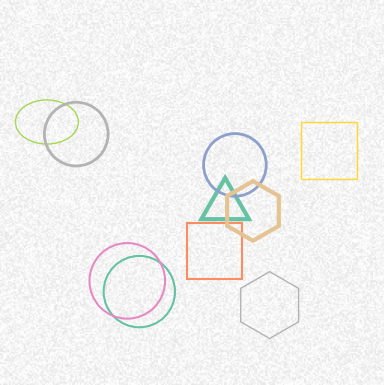[{"shape": "circle", "thickness": 1.5, "radius": 0.46, "center": [0.362, 0.243]}, {"shape": "triangle", "thickness": 3, "radius": 0.36, "center": [0.585, 0.466]}, {"shape": "square", "thickness": 1.5, "radius": 0.36, "center": [0.557, 0.349]}, {"shape": "circle", "thickness": 2, "radius": 0.41, "center": [0.61, 0.572]}, {"shape": "circle", "thickness": 1.5, "radius": 0.49, "center": [0.331, 0.27]}, {"shape": "oval", "thickness": 1, "radius": 0.41, "center": [0.122, 0.683]}, {"shape": "square", "thickness": 1, "radius": 0.37, "center": [0.854, 0.609]}, {"shape": "hexagon", "thickness": 3, "radius": 0.39, "center": [0.657, 0.452]}, {"shape": "hexagon", "thickness": 1, "radius": 0.43, "center": [0.7, 0.208]}, {"shape": "circle", "thickness": 2, "radius": 0.41, "center": [0.198, 0.652]}]